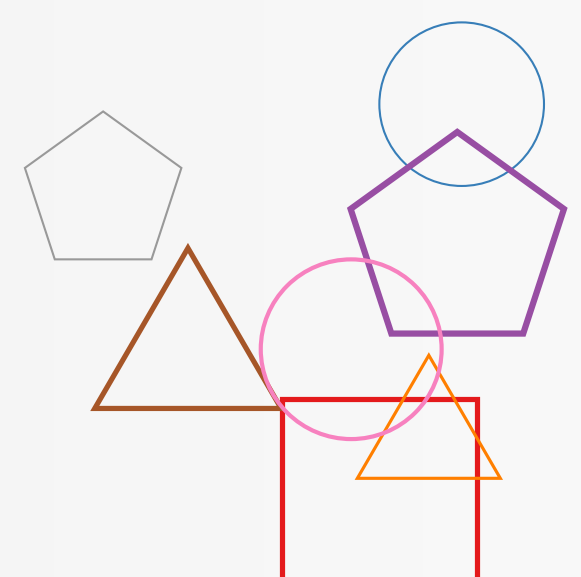[{"shape": "square", "thickness": 2.5, "radius": 0.84, "center": [0.652, 0.14]}, {"shape": "circle", "thickness": 1, "radius": 0.71, "center": [0.794, 0.819]}, {"shape": "pentagon", "thickness": 3, "radius": 0.96, "center": [0.787, 0.578]}, {"shape": "triangle", "thickness": 1.5, "radius": 0.71, "center": [0.738, 0.242]}, {"shape": "triangle", "thickness": 2.5, "radius": 0.93, "center": [0.323, 0.384]}, {"shape": "circle", "thickness": 2, "radius": 0.78, "center": [0.604, 0.394]}, {"shape": "pentagon", "thickness": 1, "radius": 0.71, "center": [0.177, 0.665]}]